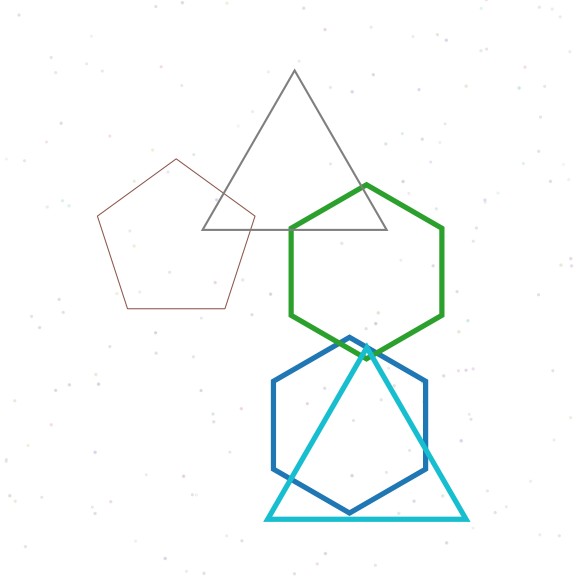[{"shape": "hexagon", "thickness": 2.5, "radius": 0.76, "center": [0.605, 0.263]}, {"shape": "hexagon", "thickness": 2.5, "radius": 0.75, "center": [0.635, 0.529]}, {"shape": "pentagon", "thickness": 0.5, "radius": 0.72, "center": [0.305, 0.581]}, {"shape": "triangle", "thickness": 1, "radius": 0.92, "center": [0.51, 0.693]}, {"shape": "triangle", "thickness": 2.5, "radius": 0.99, "center": [0.635, 0.199]}]